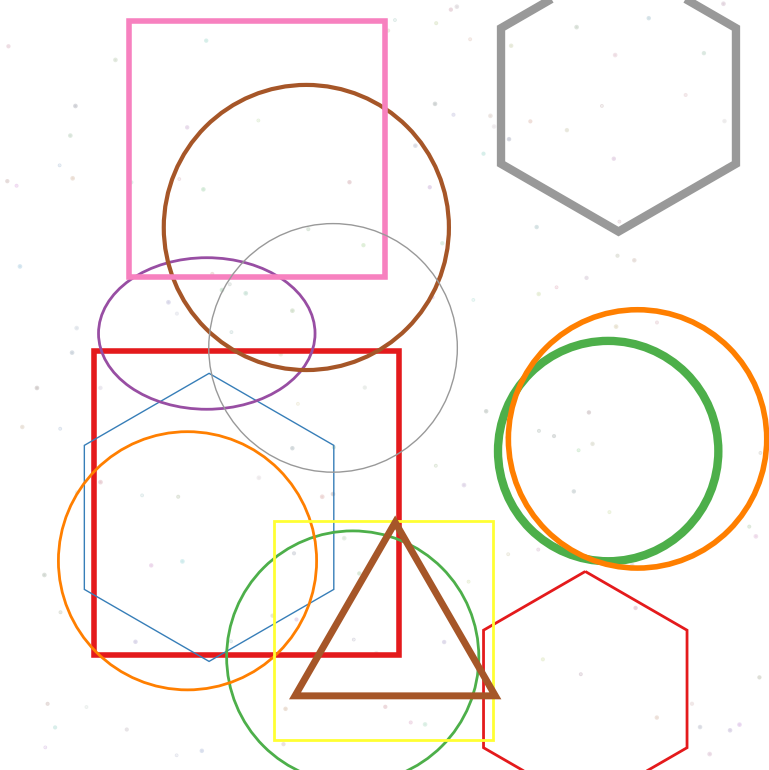[{"shape": "hexagon", "thickness": 1, "radius": 0.76, "center": [0.76, 0.105]}, {"shape": "square", "thickness": 2, "radius": 0.99, "center": [0.32, 0.347]}, {"shape": "hexagon", "thickness": 0.5, "radius": 0.94, "center": [0.272, 0.328]}, {"shape": "circle", "thickness": 1, "radius": 0.82, "center": [0.458, 0.147]}, {"shape": "circle", "thickness": 3, "radius": 0.72, "center": [0.79, 0.414]}, {"shape": "oval", "thickness": 1, "radius": 0.7, "center": [0.269, 0.567]}, {"shape": "circle", "thickness": 1, "radius": 0.84, "center": [0.244, 0.272]}, {"shape": "circle", "thickness": 2, "radius": 0.84, "center": [0.828, 0.43]}, {"shape": "square", "thickness": 1, "radius": 0.71, "center": [0.498, 0.181]}, {"shape": "circle", "thickness": 1.5, "radius": 0.93, "center": [0.398, 0.705]}, {"shape": "triangle", "thickness": 2.5, "radius": 0.75, "center": [0.513, 0.171]}, {"shape": "square", "thickness": 2, "radius": 0.83, "center": [0.334, 0.806]}, {"shape": "hexagon", "thickness": 3, "radius": 0.88, "center": [0.803, 0.875]}, {"shape": "circle", "thickness": 0.5, "radius": 0.81, "center": [0.433, 0.548]}]